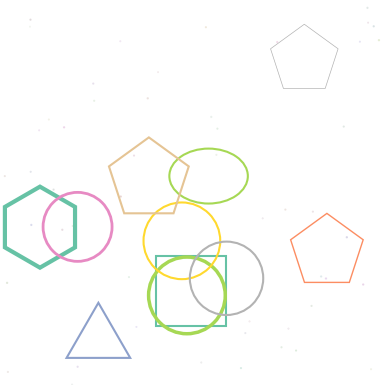[{"shape": "hexagon", "thickness": 3, "radius": 0.53, "center": [0.104, 0.41]}, {"shape": "square", "thickness": 1.5, "radius": 0.46, "center": [0.496, 0.245]}, {"shape": "pentagon", "thickness": 1, "radius": 0.5, "center": [0.849, 0.347]}, {"shape": "triangle", "thickness": 1.5, "radius": 0.48, "center": [0.256, 0.118]}, {"shape": "circle", "thickness": 2, "radius": 0.45, "center": [0.201, 0.411]}, {"shape": "circle", "thickness": 2.5, "radius": 0.5, "center": [0.486, 0.233]}, {"shape": "oval", "thickness": 1.5, "radius": 0.51, "center": [0.542, 0.543]}, {"shape": "circle", "thickness": 1.5, "radius": 0.5, "center": [0.472, 0.375]}, {"shape": "pentagon", "thickness": 1.5, "radius": 0.54, "center": [0.387, 0.534]}, {"shape": "pentagon", "thickness": 0.5, "radius": 0.46, "center": [0.79, 0.845]}, {"shape": "circle", "thickness": 1.5, "radius": 0.48, "center": [0.588, 0.277]}]